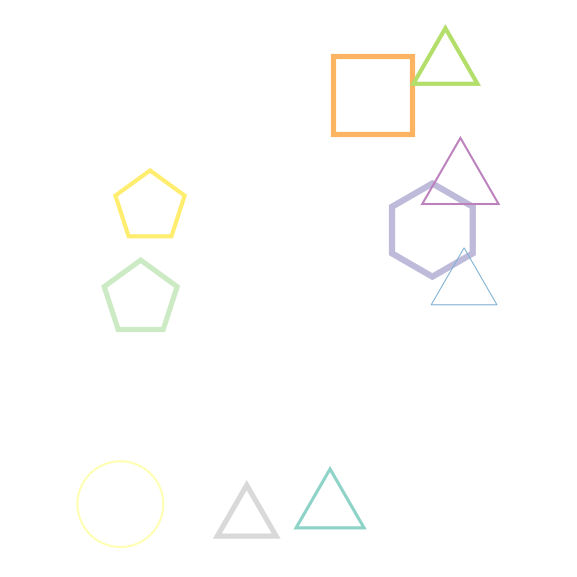[{"shape": "triangle", "thickness": 1.5, "radius": 0.34, "center": [0.572, 0.119]}, {"shape": "circle", "thickness": 1, "radius": 0.37, "center": [0.208, 0.126]}, {"shape": "hexagon", "thickness": 3, "radius": 0.4, "center": [0.749, 0.601]}, {"shape": "triangle", "thickness": 0.5, "radius": 0.33, "center": [0.804, 0.504]}, {"shape": "square", "thickness": 2.5, "radius": 0.34, "center": [0.645, 0.835]}, {"shape": "triangle", "thickness": 2, "radius": 0.32, "center": [0.771, 0.886]}, {"shape": "triangle", "thickness": 2.5, "radius": 0.29, "center": [0.427, 0.1]}, {"shape": "triangle", "thickness": 1, "radius": 0.38, "center": [0.797, 0.684]}, {"shape": "pentagon", "thickness": 2.5, "radius": 0.33, "center": [0.244, 0.482]}, {"shape": "pentagon", "thickness": 2, "radius": 0.32, "center": [0.26, 0.641]}]